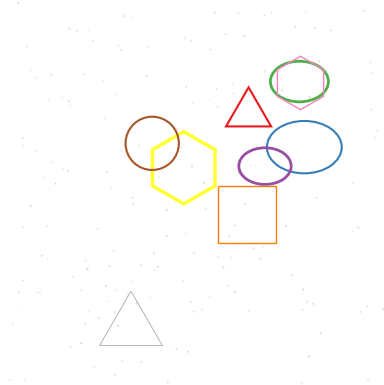[{"shape": "triangle", "thickness": 1.5, "radius": 0.34, "center": [0.646, 0.705]}, {"shape": "oval", "thickness": 1.5, "radius": 0.49, "center": [0.79, 0.618]}, {"shape": "oval", "thickness": 2, "radius": 0.38, "center": [0.778, 0.788]}, {"shape": "oval", "thickness": 2, "radius": 0.34, "center": [0.688, 0.569]}, {"shape": "square", "thickness": 1, "radius": 0.37, "center": [0.642, 0.443]}, {"shape": "hexagon", "thickness": 2.5, "radius": 0.47, "center": [0.477, 0.564]}, {"shape": "circle", "thickness": 1.5, "radius": 0.35, "center": [0.395, 0.628]}, {"shape": "hexagon", "thickness": 1, "radius": 0.35, "center": [0.781, 0.784]}, {"shape": "triangle", "thickness": 0.5, "radius": 0.47, "center": [0.34, 0.149]}]